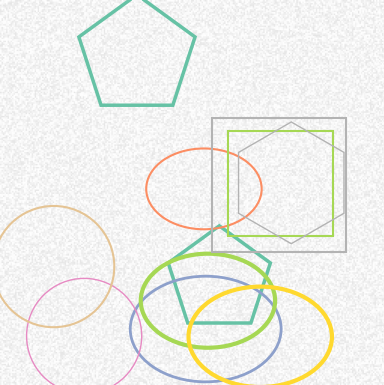[{"shape": "pentagon", "thickness": 2.5, "radius": 0.7, "center": [0.57, 0.274]}, {"shape": "pentagon", "thickness": 2.5, "radius": 0.79, "center": [0.356, 0.855]}, {"shape": "oval", "thickness": 1.5, "radius": 0.75, "center": [0.53, 0.509]}, {"shape": "oval", "thickness": 2, "radius": 0.98, "center": [0.534, 0.145]}, {"shape": "circle", "thickness": 1, "radius": 0.75, "center": [0.219, 0.127]}, {"shape": "oval", "thickness": 3, "radius": 0.87, "center": [0.54, 0.219]}, {"shape": "square", "thickness": 1.5, "radius": 0.68, "center": [0.729, 0.523]}, {"shape": "oval", "thickness": 3, "radius": 0.93, "center": [0.676, 0.125]}, {"shape": "circle", "thickness": 1.5, "radius": 0.79, "center": [0.139, 0.308]}, {"shape": "square", "thickness": 1.5, "radius": 0.87, "center": [0.725, 0.52]}, {"shape": "hexagon", "thickness": 1, "radius": 0.79, "center": [0.757, 0.525]}]